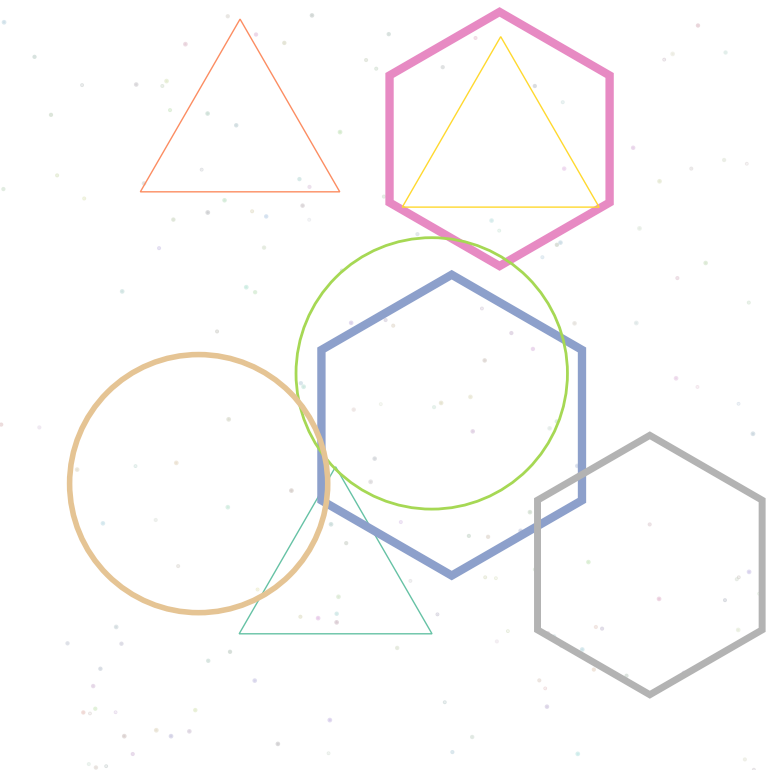[{"shape": "triangle", "thickness": 0.5, "radius": 0.72, "center": [0.436, 0.249]}, {"shape": "triangle", "thickness": 0.5, "radius": 0.75, "center": [0.312, 0.826]}, {"shape": "hexagon", "thickness": 3, "radius": 0.98, "center": [0.587, 0.448]}, {"shape": "hexagon", "thickness": 3, "radius": 0.83, "center": [0.649, 0.82]}, {"shape": "circle", "thickness": 1, "radius": 0.88, "center": [0.561, 0.515]}, {"shape": "triangle", "thickness": 0.5, "radius": 0.74, "center": [0.65, 0.805]}, {"shape": "circle", "thickness": 2, "radius": 0.84, "center": [0.258, 0.372]}, {"shape": "hexagon", "thickness": 2.5, "radius": 0.84, "center": [0.844, 0.266]}]